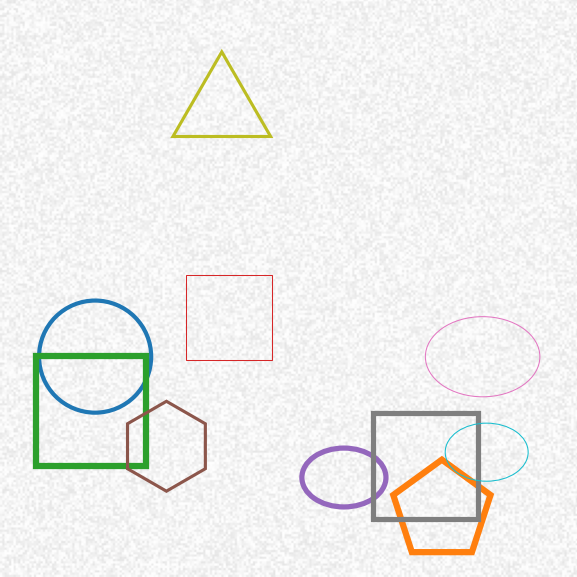[{"shape": "circle", "thickness": 2, "radius": 0.49, "center": [0.165, 0.382]}, {"shape": "pentagon", "thickness": 3, "radius": 0.44, "center": [0.765, 0.115]}, {"shape": "square", "thickness": 3, "radius": 0.48, "center": [0.158, 0.288]}, {"shape": "square", "thickness": 0.5, "radius": 0.37, "center": [0.396, 0.449]}, {"shape": "oval", "thickness": 2.5, "radius": 0.36, "center": [0.596, 0.172]}, {"shape": "hexagon", "thickness": 1.5, "radius": 0.39, "center": [0.288, 0.226]}, {"shape": "oval", "thickness": 0.5, "radius": 0.5, "center": [0.836, 0.381]}, {"shape": "square", "thickness": 2.5, "radius": 0.46, "center": [0.737, 0.192]}, {"shape": "triangle", "thickness": 1.5, "radius": 0.49, "center": [0.384, 0.812]}, {"shape": "oval", "thickness": 0.5, "radius": 0.36, "center": [0.843, 0.216]}]